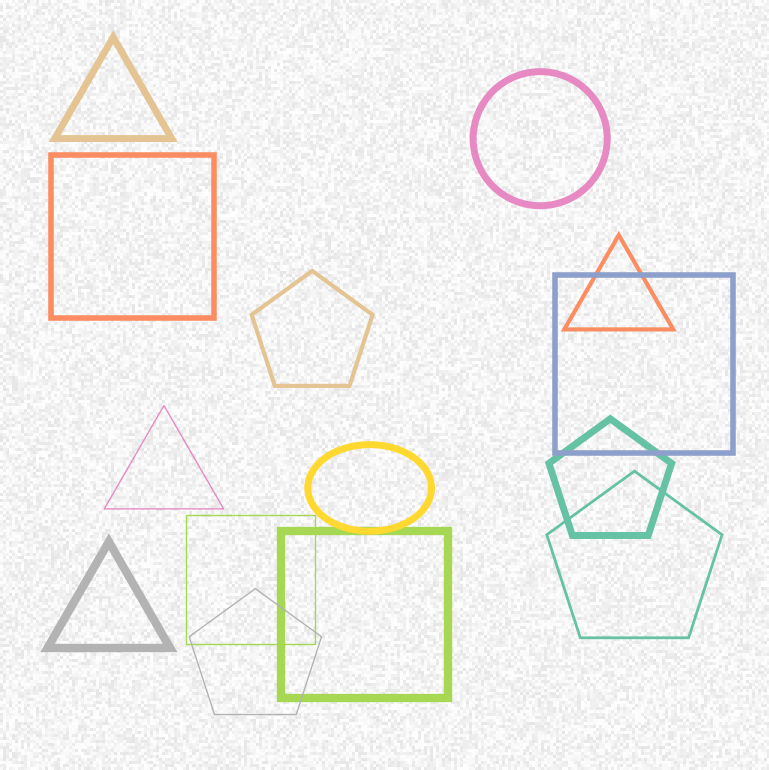[{"shape": "pentagon", "thickness": 1, "radius": 0.6, "center": [0.824, 0.269]}, {"shape": "pentagon", "thickness": 2.5, "radius": 0.42, "center": [0.793, 0.372]}, {"shape": "square", "thickness": 2, "radius": 0.53, "center": [0.172, 0.693]}, {"shape": "triangle", "thickness": 1.5, "radius": 0.41, "center": [0.804, 0.613]}, {"shape": "square", "thickness": 2, "radius": 0.58, "center": [0.837, 0.527]}, {"shape": "triangle", "thickness": 0.5, "radius": 0.45, "center": [0.213, 0.384]}, {"shape": "circle", "thickness": 2.5, "radius": 0.44, "center": [0.702, 0.82]}, {"shape": "square", "thickness": 0.5, "radius": 0.42, "center": [0.326, 0.248]}, {"shape": "square", "thickness": 3, "radius": 0.54, "center": [0.473, 0.202]}, {"shape": "oval", "thickness": 2.5, "radius": 0.4, "center": [0.48, 0.366]}, {"shape": "triangle", "thickness": 2.5, "radius": 0.44, "center": [0.147, 0.864]}, {"shape": "pentagon", "thickness": 1.5, "radius": 0.41, "center": [0.405, 0.566]}, {"shape": "pentagon", "thickness": 0.5, "radius": 0.45, "center": [0.332, 0.145]}, {"shape": "triangle", "thickness": 3, "radius": 0.46, "center": [0.141, 0.204]}]